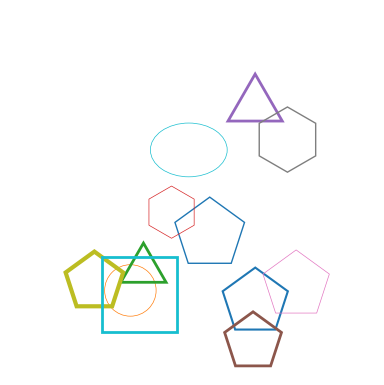[{"shape": "pentagon", "thickness": 1, "radius": 0.47, "center": [0.545, 0.393]}, {"shape": "pentagon", "thickness": 1.5, "radius": 0.44, "center": [0.663, 0.216]}, {"shape": "circle", "thickness": 0.5, "radius": 0.33, "center": [0.339, 0.246]}, {"shape": "triangle", "thickness": 2, "radius": 0.34, "center": [0.373, 0.301]}, {"shape": "hexagon", "thickness": 0.5, "radius": 0.34, "center": [0.446, 0.449]}, {"shape": "triangle", "thickness": 2, "radius": 0.41, "center": [0.663, 0.726]}, {"shape": "pentagon", "thickness": 2, "radius": 0.39, "center": [0.657, 0.112]}, {"shape": "pentagon", "thickness": 0.5, "radius": 0.45, "center": [0.769, 0.26]}, {"shape": "hexagon", "thickness": 1, "radius": 0.42, "center": [0.747, 0.637]}, {"shape": "pentagon", "thickness": 3, "radius": 0.39, "center": [0.245, 0.268]}, {"shape": "square", "thickness": 2, "radius": 0.49, "center": [0.362, 0.235]}, {"shape": "oval", "thickness": 0.5, "radius": 0.5, "center": [0.49, 0.611]}]